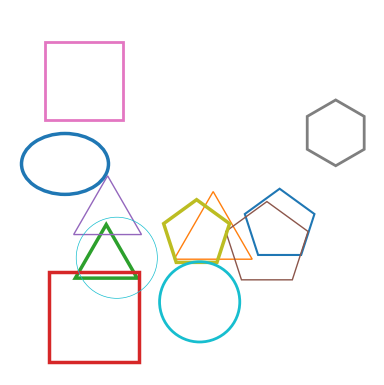[{"shape": "oval", "thickness": 2.5, "radius": 0.56, "center": [0.169, 0.574]}, {"shape": "pentagon", "thickness": 1.5, "radius": 0.48, "center": [0.726, 0.415]}, {"shape": "triangle", "thickness": 1, "radius": 0.59, "center": [0.554, 0.385]}, {"shape": "triangle", "thickness": 2.5, "radius": 0.46, "center": [0.276, 0.324]}, {"shape": "square", "thickness": 2.5, "radius": 0.58, "center": [0.243, 0.177]}, {"shape": "triangle", "thickness": 1, "radius": 0.51, "center": [0.279, 0.442]}, {"shape": "pentagon", "thickness": 1, "radius": 0.56, "center": [0.693, 0.364]}, {"shape": "square", "thickness": 2, "radius": 0.51, "center": [0.218, 0.789]}, {"shape": "hexagon", "thickness": 2, "radius": 0.43, "center": [0.872, 0.655]}, {"shape": "pentagon", "thickness": 2.5, "radius": 0.45, "center": [0.511, 0.391]}, {"shape": "circle", "thickness": 0.5, "radius": 0.53, "center": [0.303, 0.33]}, {"shape": "circle", "thickness": 2, "radius": 0.52, "center": [0.519, 0.216]}]